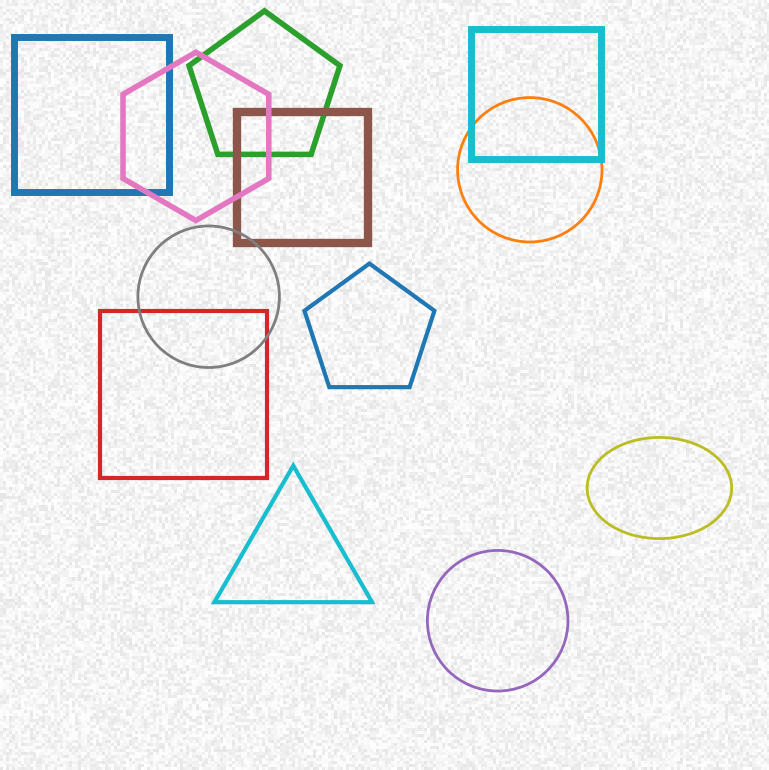[{"shape": "square", "thickness": 2.5, "radius": 0.5, "center": [0.119, 0.851]}, {"shape": "pentagon", "thickness": 1.5, "radius": 0.44, "center": [0.48, 0.569]}, {"shape": "circle", "thickness": 1, "radius": 0.47, "center": [0.688, 0.78]}, {"shape": "pentagon", "thickness": 2, "radius": 0.52, "center": [0.343, 0.883]}, {"shape": "square", "thickness": 1.5, "radius": 0.54, "center": [0.238, 0.487]}, {"shape": "circle", "thickness": 1, "radius": 0.46, "center": [0.646, 0.194]}, {"shape": "square", "thickness": 3, "radius": 0.42, "center": [0.393, 0.769]}, {"shape": "hexagon", "thickness": 2, "radius": 0.55, "center": [0.254, 0.823]}, {"shape": "circle", "thickness": 1, "radius": 0.46, "center": [0.271, 0.615]}, {"shape": "oval", "thickness": 1, "radius": 0.47, "center": [0.856, 0.366]}, {"shape": "square", "thickness": 2.5, "radius": 0.42, "center": [0.697, 0.878]}, {"shape": "triangle", "thickness": 1.5, "radius": 0.59, "center": [0.381, 0.277]}]